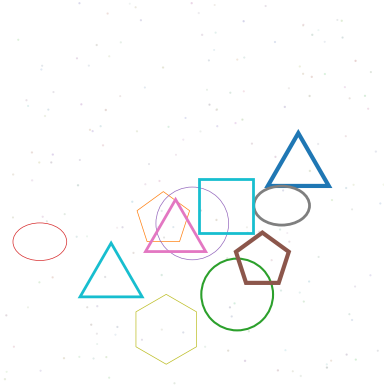[{"shape": "triangle", "thickness": 3, "radius": 0.46, "center": [0.775, 0.563]}, {"shape": "pentagon", "thickness": 0.5, "radius": 0.36, "center": [0.424, 0.431]}, {"shape": "circle", "thickness": 1.5, "radius": 0.47, "center": [0.616, 0.235]}, {"shape": "oval", "thickness": 0.5, "radius": 0.35, "center": [0.103, 0.372]}, {"shape": "circle", "thickness": 0.5, "radius": 0.47, "center": [0.499, 0.42]}, {"shape": "pentagon", "thickness": 3, "radius": 0.36, "center": [0.681, 0.324]}, {"shape": "triangle", "thickness": 2, "radius": 0.45, "center": [0.456, 0.392]}, {"shape": "oval", "thickness": 2, "radius": 0.36, "center": [0.732, 0.466]}, {"shape": "hexagon", "thickness": 0.5, "radius": 0.45, "center": [0.432, 0.145]}, {"shape": "triangle", "thickness": 2, "radius": 0.47, "center": [0.289, 0.275]}, {"shape": "square", "thickness": 2, "radius": 0.35, "center": [0.587, 0.465]}]